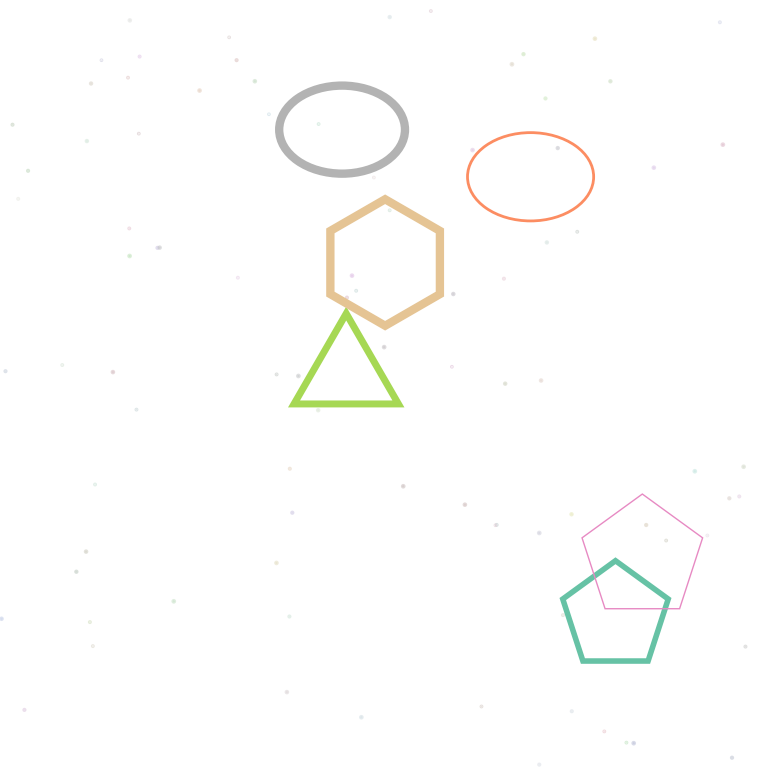[{"shape": "pentagon", "thickness": 2, "radius": 0.36, "center": [0.799, 0.2]}, {"shape": "oval", "thickness": 1, "radius": 0.41, "center": [0.689, 0.77]}, {"shape": "pentagon", "thickness": 0.5, "radius": 0.41, "center": [0.834, 0.276]}, {"shape": "triangle", "thickness": 2.5, "radius": 0.39, "center": [0.45, 0.515]}, {"shape": "hexagon", "thickness": 3, "radius": 0.41, "center": [0.5, 0.659]}, {"shape": "oval", "thickness": 3, "radius": 0.41, "center": [0.444, 0.832]}]